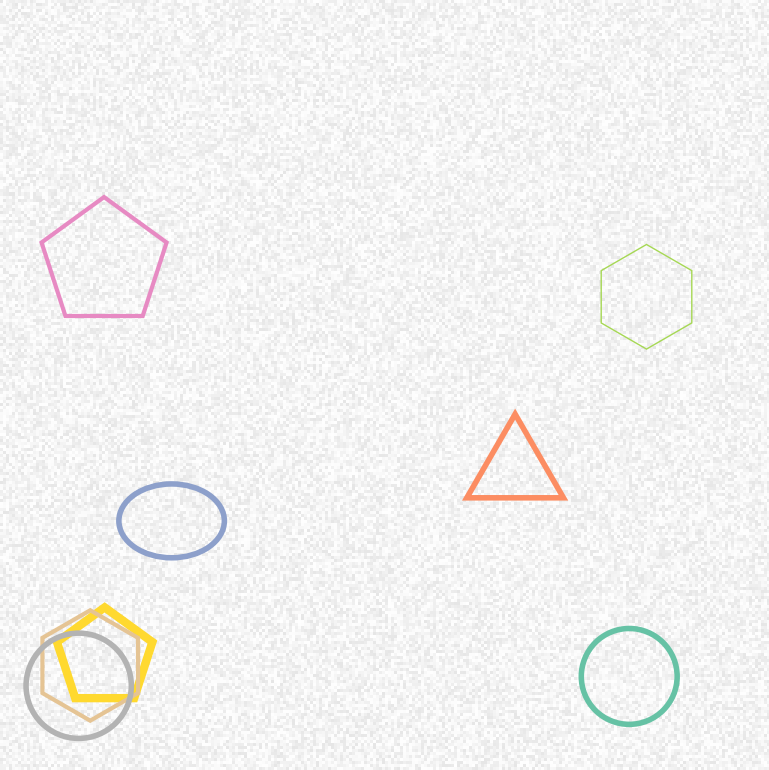[{"shape": "circle", "thickness": 2, "radius": 0.31, "center": [0.817, 0.122]}, {"shape": "triangle", "thickness": 2, "radius": 0.36, "center": [0.669, 0.39]}, {"shape": "oval", "thickness": 2, "radius": 0.34, "center": [0.223, 0.324]}, {"shape": "pentagon", "thickness": 1.5, "radius": 0.43, "center": [0.135, 0.659]}, {"shape": "hexagon", "thickness": 0.5, "radius": 0.34, "center": [0.84, 0.615]}, {"shape": "pentagon", "thickness": 3, "radius": 0.33, "center": [0.136, 0.146]}, {"shape": "hexagon", "thickness": 1.5, "radius": 0.36, "center": [0.117, 0.136]}, {"shape": "circle", "thickness": 2, "radius": 0.34, "center": [0.102, 0.109]}]